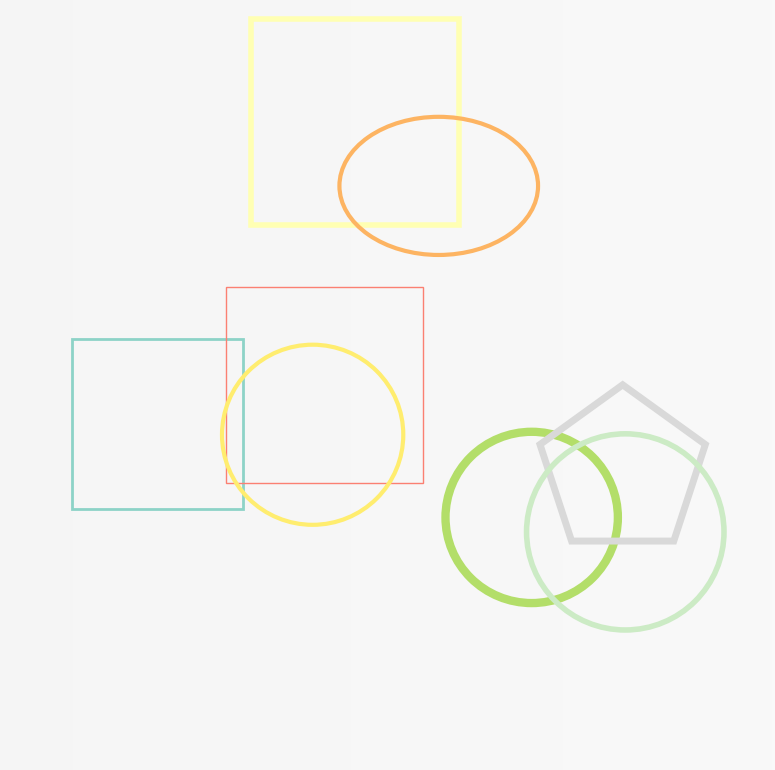[{"shape": "square", "thickness": 1, "radius": 0.55, "center": [0.203, 0.449]}, {"shape": "square", "thickness": 2, "radius": 0.67, "center": [0.458, 0.842]}, {"shape": "square", "thickness": 0.5, "radius": 0.64, "center": [0.419, 0.5]}, {"shape": "oval", "thickness": 1.5, "radius": 0.64, "center": [0.566, 0.759]}, {"shape": "circle", "thickness": 3, "radius": 0.56, "center": [0.686, 0.328]}, {"shape": "pentagon", "thickness": 2.5, "radius": 0.56, "center": [0.803, 0.388]}, {"shape": "circle", "thickness": 2, "radius": 0.64, "center": [0.807, 0.309]}, {"shape": "circle", "thickness": 1.5, "radius": 0.58, "center": [0.403, 0.435]}]